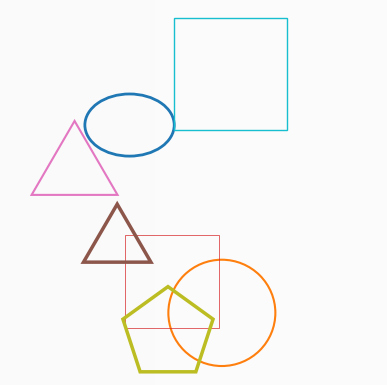[{"shape": "oval", "thickness": 2, "radius": 0.58, "center": [0.334, 0.675]}, {"shape": "circle", "thickness": 1.5, "radius": 0.69, "center": [0.573, 0.187]}, {"shape": "square", "thickness": 0.5, "radius": 0.6, "center": [0.445, 0.268]}, {"shape": "triangle", "thickness": 2.5, "radius": 0.5, "center": [0.302, 0.369]}, {"shape": "triangle", "thickness": 1.5, "radius": 0.64, "center": [0.192, 0.558]}, {"shape": "pentagon", "thickness": 2.5, "radius": 0.61, "center": [0.434, 0.133]}, {"shape": "square", "thickness": 1, "radius": 0.73, "center": [0.595, 0.808]}]